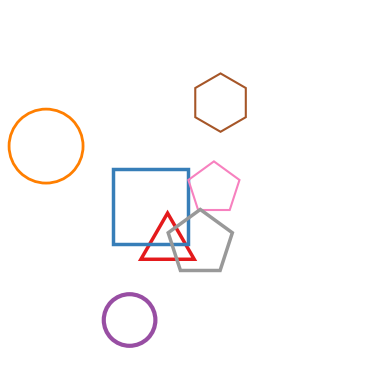[{"shape": "triangle", "thickness": 2.5, "radius": 0.4, "center": [0.435, 0.367]}, {"shape": "square", "thickness": 2.5, "radius": 0.49, "center": [0.39, 0.465]}, {"shape": "circle", "thickness": 3, "radius": 0.34, "center": [0.337, 0.169]}, {"shape": "circle", "thickness": 2, "radius": 0.48, "center": [0.12, 0.621]}, {"shape": "hexagon", "thickness": 1.5, "radius": 0.38, "center": [0.573, 0.734]}, {"shape": "pentagon", "thickness": 1.5, "radius": 0.35, "center": [0.556, 0.511]}, {"shape": "pentagon", "thickness": 2.5, "radius": 0.44, "center": [0.52, 0.368]}]